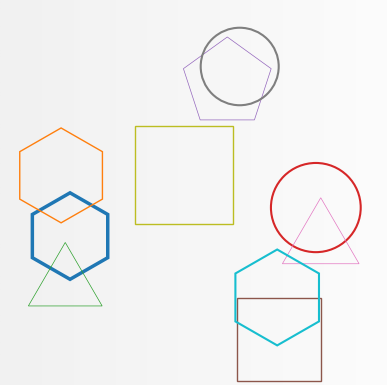[{"shape": "hexagon", "thickness": 2.5, "radius": 0.56, "center": [0.181, 0.387]}, {"shape": "hexagon", "thickness": 1, "radius": 0.62, "center": [0.158, 0.544]}, {"shape": "triangle", "thickness": 0.5, "radius": 0.55, "center": [0.168, 0.26]}, {"shape": "circle", "thickness": 1.5, "radius": 0.58, "center": [0.815, 0.461]}, {"shape": "pentagon", "thickness": 0.5, "radius": 0.6, "center": [0.587, 0.785]}, {"shape": "square", "thickness": 1, "radius": 0.54, "center": [0.721, 0.118]}, {"shape": "triangle", "thickness": 0.5, "radius": 0.57, "center": [0.828, 0.372]}, {"shape": "circle", "thickness": 1.5, "radius": 0.5, "center": [0.619, 0.827]}, {"shape": "square", "thickness": 1, "radius": 0.64, "center": [0.475, 0.544]}, {"shape": "hexagon", "thickness": 1.5, "radius": 0.62, "center": [0.715, 0.227]}]